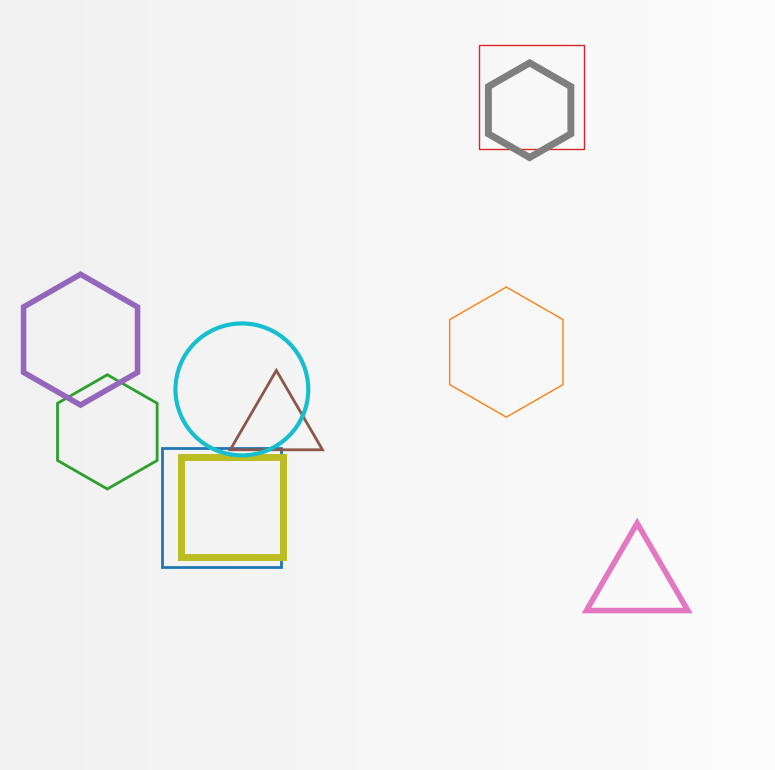[{"shape": "square", "thickness": 1, "radius": 0.39, "center": [0.286, 0.34]}, {"shape": "hexagon", "thickness": 0.5, "radius": 0.42, "center": [0.653, 0.543]}, {"shape": "hexagon", "thickness": 1, "radius": 0.37, "center": [0.138, 0.439]}, {"shape": "square", "thickness": 0.5, "radius": 0.34, "center": [0.686, 0.874]}, {"shape": "hexagon", "thickness": 2, "radius": 0.42, "center": [0.104, 0.559]}, {"shape": "triangle", "thickness": 1, "radius": 0.34, "center": [0.357, 0.45]}, {"shape": "triangle", "thickness": 2, "radius": 0.38, "center": [0.822, 0.245]}, {"shape": "hexagon", "thickness": 2.5, "radius": 0.31, "center": [0.683, 0.857]}, {"shape": "square", "thickness": 2.5, "radius": 0.33, "center": [0.299, 0.342]}, {"shape": "circle", "thickness": 1.5, "radius": 0.43, "center": [0.312, 0.494]}]